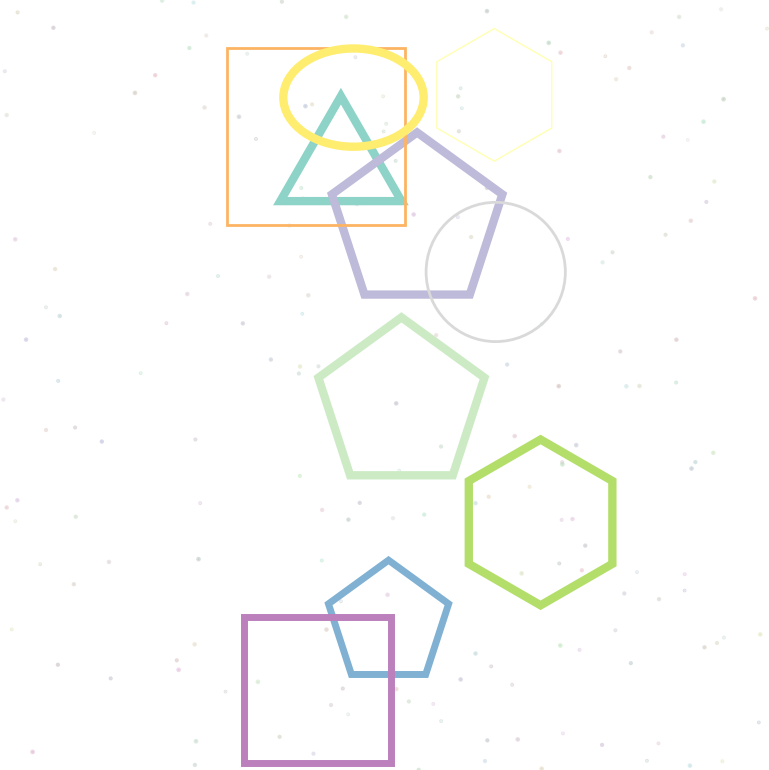[{"shape": "triangle", "thickness": 3, "radius": 0.45, "center": [0.443, 0.784]}, {"shape": "hexagon", "thickness": 0.5, "radius": 0.43, "center": [0.642, 0.877]}, {"shape": "pentagon", "thickness": 3, "radius": 0.58, "center": [0.542, 0.712]}, {"shape": "pentagon", "thickness": 2.5, "radius": 0.41, "center": [0.505, 0.19]}, {"shape": "square", "thickness": 1, "radius": 0.58, "center": [0.411, 0.823]}, {"shape": "hexagon", "thickness": 3, "radius": 0.54, "center": [0.702, 0.322]}, {"shape": "circle", "thickness": 1, "radius": 0.45, "center": [0.644, 0.647]}, {"shape": "square", "thickness": 2.5, "radius": 0.48, "center": [0.412, 0.104]}, {"shape": "pentagon", "thickness": 3, "radius": 0.57, "center": [0.521, 0.474]}, {"shape": "oval", "thickness": 3, "radius": 0.46, "center": [0.459, 0.873]}]